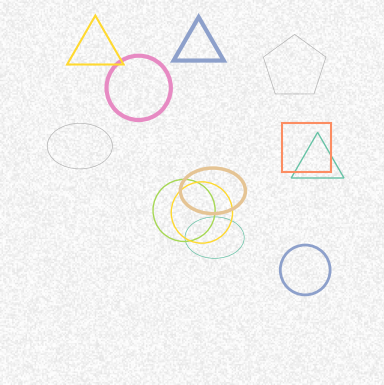[{"shape": "triangle", "thickness": 1, "radius": 0.4, "center": [0.825, 0.577]}, {"shape": "oval", "thickness": 0.5, "radius": 0.38, "center": [0.557, 0.383]}, {"shape": "square", "thickness": 1.5, "radius": 0.32, "center": [0.797, 0.617]}, {"shape": "circle", "thickness": 2, "radius": 0.32, "center": [0.793, 0.299]}, {"shape": "triangle", "thickness": 3, "radius": 0.38, "center": [0.516, 0.88]}, {"shape": "circle", "thickness": 3, "radius": 0.42, "center": [0.36, 0.772]}, {"shape": "circle", "thickness": 1, "radius": 0.4, "center": [0.478, 0.453]}, {"shape": "triangle", "thickness": 1.5, "radius": 0.42, "center": [0.248, 0.875]}, {"shape": "circle", "thickness": 1, "radius": 0.4, "center": [0.524, 0.448]}, {"shape": "oval", "thickness": 2.5, "radius": 0.42, "center": [0.553, 0.504]}, {"shape": "pentagon", "thickness": 0.5, "radius": 0.43, "center": [0.765, 0.825]}, {"shape": "oval", "thickness": 0.5, "radius": 0.42, "center": [0.207, 0.621]}]